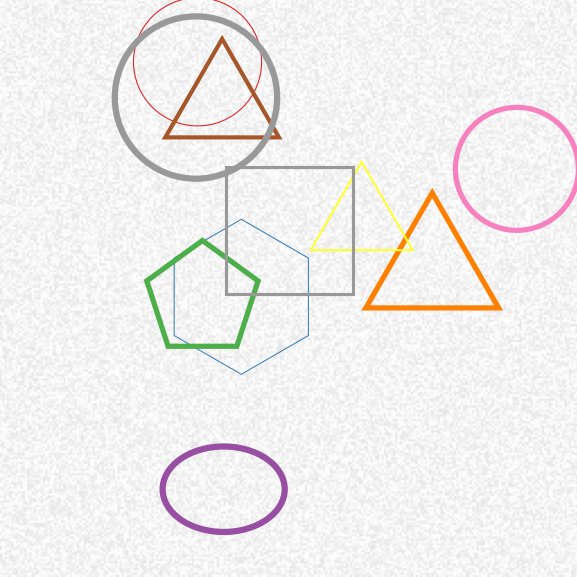[{"shape": "circle", "thickness": 0.5, "radius": 0.55, "center": [0.342, 0.892]}, {"shape": "hexagon", "thickness": 0.5, "radius": 0.67, "center": [0.418, 0.485]}, {"shape": "pentagon", "thickness": 2.5, "radius": 0.51, "center": [0.351, 0.481]}, {"shape": "oval", "thickness": 3, "radius": 0.53, "center": [0.387, 0.152]}, {"shape": "triangle", "thickness": 2.5, "radius": 0.66, "center": [0.748, 0.532]}, {"shape": "triangle", "thickness": 1, "radius": 0.51, "center": [0.626, 0.617]}, {"shape": "triangle", "thickness": 2, "radius": 0.57, "center": [0.385, 0.818]}, {"shape": "circle", "thickness": 2.5, "radius": 0.53, "center": [0.895, 0.707]}, {"shape": "circle", "thickness": 3, "radius": 0.7, "center": [0.339, 0.83]}, {"shape": "square", "thickness": 1.5, "radius": 0.55, "center": [0.501, 0.6]}]